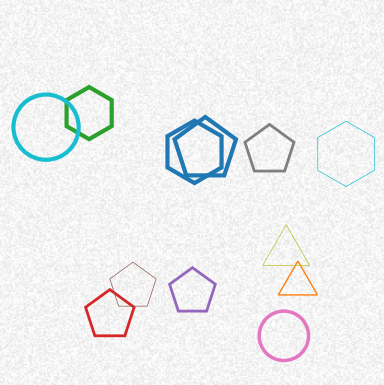[{"shape": "pentagon", "thickness": 3, "radius": 0.42, "center": [0.533, 0.612]}, {"shape": "hexagon", "thickness": 3, "radius": 0.41, "center": [0.505, 0.606]}, {"shape": "triangle", "thickness": 1, "radius": 0.29, "center": [0.774, 0.263]}, {"shape": "hexagon", "thickness": 3, "radius": 0.34, "center": [0.232, 0.706]}, {"shape": "pentagon", "thickness": 2, "radius": 0.33, "center": [0.285, 0.181]}, {"shape": "pentagon", "thickness": 2, "radius": 0.31, "center": [0.5, 0.242]}, {"shape": "pentagon", "thickness": 0.5, "radius": 0.32, "center": [0.345, 0.256]}, {"shape": "circle", "thickness": 2.5, "radius": 0.32, "center": [0.737, 0.128]}, {"shape": "pentagon", "thickness": 2, "radius": 0.33, "center": [0.7, 0.61]}, {"shape": "triangle", "thickness": 0.5, "radius": 0.35, "center": [0.743, 0.346]}, {"shape": "hexagon", "thickness": 0.5, "radius": 0.42, "center": [0.899, 0.6]}, {"shape": "circle", "thickness": 3, "radius": 0.42, "center": [0.12, 0.67]}]